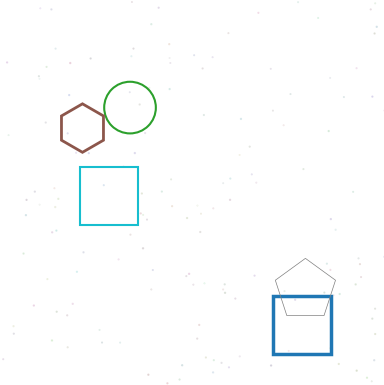[{"shape": "square", "thickness": 2.5, "radius": 0.38, "center": [0.784, 0.157]}, {"shape": "circle", "thickness": 1.5, "radius": 0.34, "center": [0.338, 0.721]}, {"shape": "hexagon", "thickness": 2, "radius": 0.31, "center": [0.214, 0.667]}, {"shape": "pentagon", "thickness": 0.5, "radius": 0.41, "center": [0.793, 0.247]}, {"shape": "square", "thickness": 1.5, "radius": 0.38, "center": [0.283, 0.49]}]